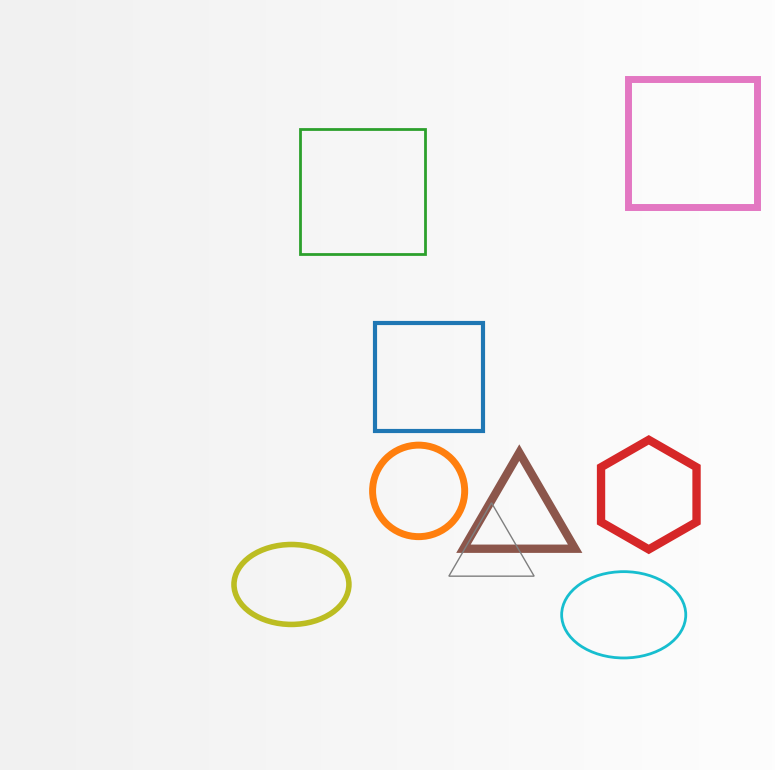[{"shape": "square", "thickness": 1.5, "radius": 0.35, "center": [0.554, 0.51]}, {"shape": "circle", "thickness": 2.5, "radius": 0.3, "center": [0.54, 0.362]}, {"shape": "square", "thickness": 1, "radius": 0.4, "center": [0.468, 0.751]}, {"shape": "hexagon", "thickness": 3, "radius": 0.36, "center": [0.837, 0.358]}, {"shape": "triangle", "thickness": 3, "radius": 0.42, "center": [0.67, 0.329]}, {"shape": "square", "thickness": 2.5, "radius": 0.42, "center": [0.893, 0.814]}, {"shape": "triangle", "thickness": 0.5, "radius": 0.32, "center": [0.634, 0.284]}, {"shape": "oval", "thickness": 2, "radius": 0.37, "center": [0.376, 0.241]}, {"shape": "oval", "thickness": 1, "radius": 0.4, "center": [0.805, 0.202]}]